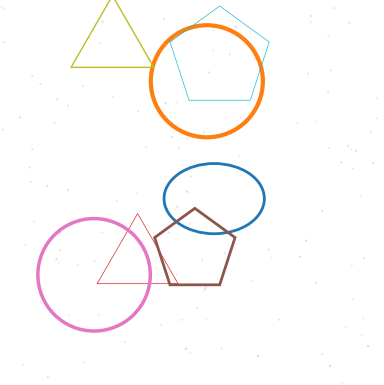[{"shape": "oval", "thickness": 2, "radius": 0.65, "center": [0.556, 0.484]}, {"shape": "circle", "thickness": 3, "radius": 0.73, "center": [0.537, 0.789]}, {"shape": "triangle", "thickness": 0.5, "radius": 0.61, "center": [0.357, 0.324]}, {"shape": "pentagon", "thickness": 2, "radius": 0.55, "center": [0.506, 0.349]}, {"shape": "circle", "thickness": 2.5, "radius": 0.73, "center": [0.244, 0.286]}, {"shape": "triangle", "thickness": 1, "radius": 0.62, "center": [0.292, 0.887]}, {"shape": "pentagon", "thickness": 0.5, "radius": 0.68, "center": [0.571, 0.849]}]